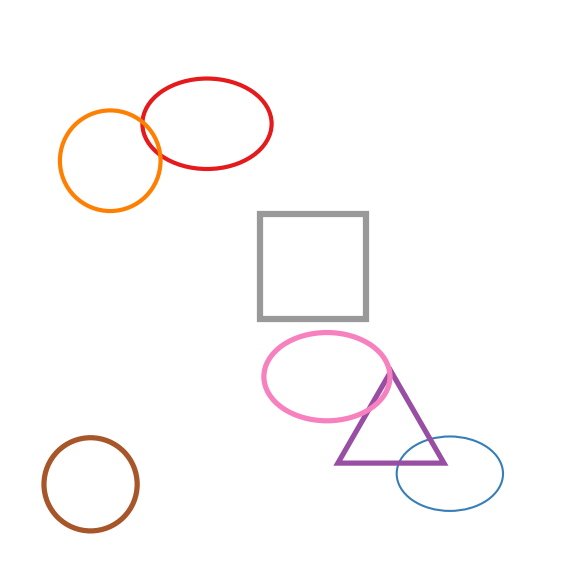[{"shape": "oval", "thickness": 2, "radius": 0.56, "center": [0.358, 0.785]}, {"shape": "oval", "thickness": 1, "radius": 0.46, "center": [0.779, 0.179]}, {"shape": "triangle", "thickness": 2.5, "radius": 0.53, "center": [0.677, 0.25]}, {"shape": "circle", "thickness": 2, "radius": 0.44, "center": [0.191, 0.721]}, {"shape": "circle", "thickness": 2.5, "radius": 0.4, "center": [0.157, 0.16]}, {"shape": "oval", "thickness": 2.5, "radius": 0.55, "center": [0.566, 0.347]}, {"shape": "square", "thickness": 3, "radius": 0.46, "center": [0.542, 0.538]}]